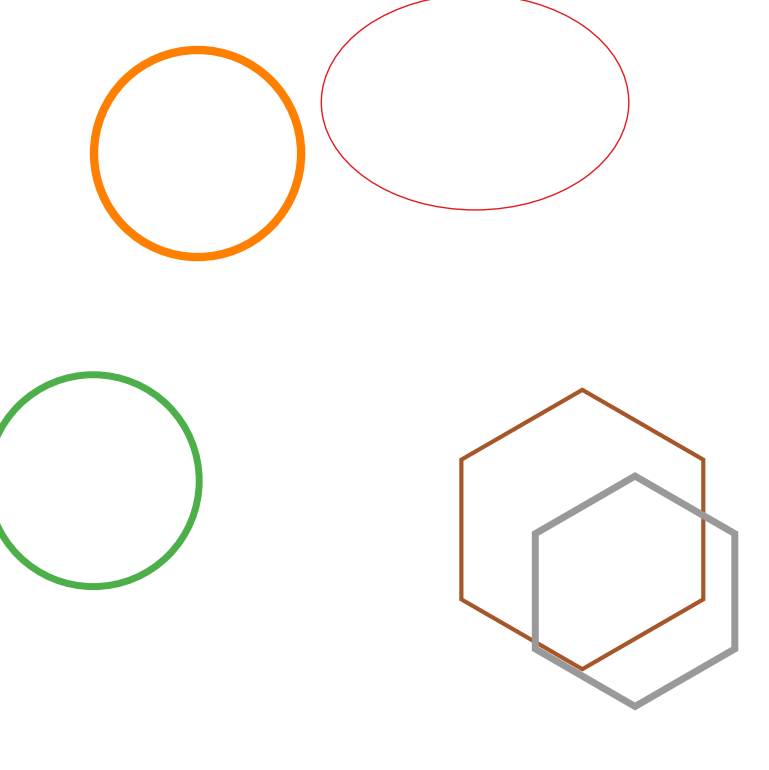[{"shape": "oval", "thickness": 0.5, "radius": 1.0, "center": [0.617, 0.867]}, {"shape": "circle", "thickness": 2.5, "radius": 0.69, "center": [0.121, 0.376]}, {"shape": "circle", "thickness": 3, "radius": 0.67, "center": [0.257, 0.801]}, {"shape": "hexagon", "thickness": 1.5, "radius": 0.91, "center": [0.756, 0.312]}, {"shape": "hexagon", "thickness": 2.5, "radius": 0.75, "center": [0.825, 0.232]}]